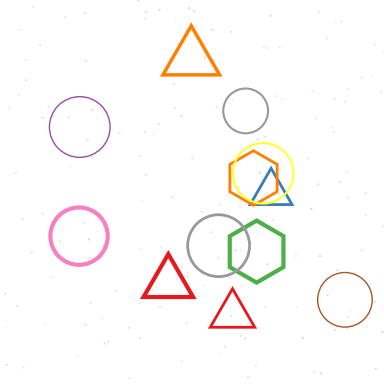[{"shape": "triangle", "thickness": 2, "radius": 0.33, "center": [0.604, 0.183]}, {"shape": "triangle", "thickness": 3, "radius": 0.37, "center": [0.437, 0.266]}, {"shape": "triangle", "thickness": 2, "radius": 0.31, "center": [0.704, 0.5]}, {"shape": "hexagon", "thickness": 3, "radius": 0.4, "center": [0.667, 0.346]}, {"shape": "circle", "thickness": 1, "radius": 0.39, "center": [0.207, 0.67]}, {"shape": "hexagon", "thickness": 2, "radius": 0.35, "center": [0.658, 0.538]}, {"shape": "triangle", "thickness": 2.5, "radius": 0.42, "center": [0.497, 0.848]}, {"shape": "circle", "thickness": 1.5, "radius": 0.39, "center": [0.683, 0.55]}, {"shape": "circle", "thickness": 1, "radius": 0.35, "center": [0.896, 0.221]}, {"shape": "circle", "thickness": 3, "radius": 0.37, "center": [0.205, 0.387]}, {"shape": "circle", "thickness": 1.5, "radius": 0.29, "center": [0.638, 0.712]}, {"shape": "circle", "thickness": 2, "radius": 0.4, "center": [0.568, 0.362]}]